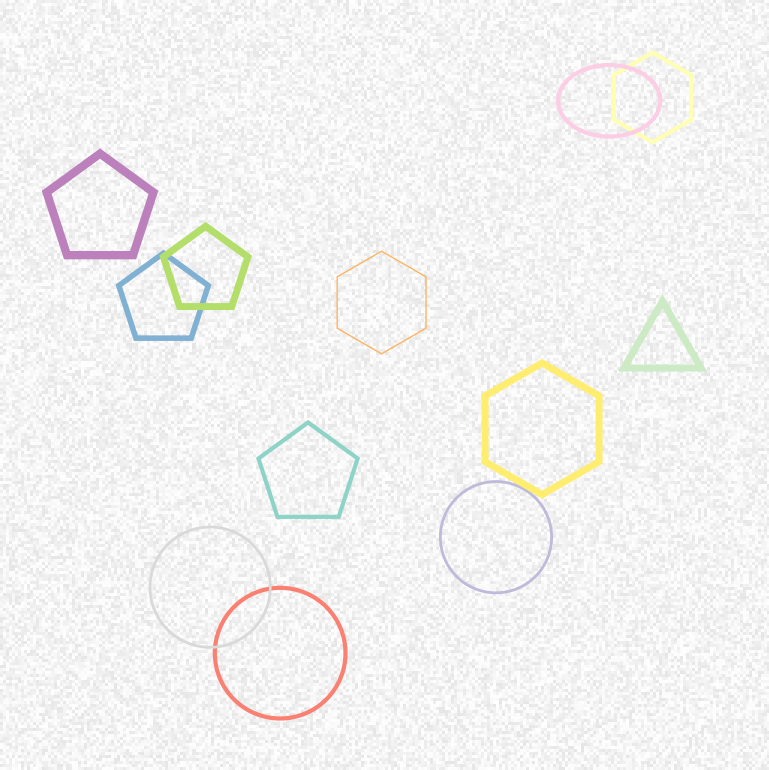[{"shape": "pentagon", "thickness": 1.5, "radius": 0.34, "center": [0.4, 0.384]}, {"shape": "hexagon", "thickness": 1.5, "radius": 0.29, "center": [0.847, 0.874]}, {"shape": "circle", "thickness": 1, "radius": 0.36, "center": [0.644, 0.302]}, {"shape": "circle", "thickness": 1.5, "radius": 0.42, "center": [0.364, 0.152]}, {"shape": "pentagon", "thickness": 2, "radius": 0.31, "center": [0.212, 0.61]}, {"shape": "hexagon", "thickness": 0.5, "radius": 0.33, "center": [0.496, 0.607]}, {"shape": "pentagon", "thickness": 2.5, "radius": 0.29, "center": [0.267, 0.649]}, {"shape": "oval", "thickness": 1.5, "radius": 0.33, "center": [0.791, 0.869]}, {"shape": "circle", "thickness": 1, "radius": 0.39, "center": [0.273, 0.237]}, {"shape": "pentagon", "thickness": 3, "radius": 0.36, "center": [0.13, 0.728]}, {"shape": "triangle", "thickness": 2.5, "radius": 0.29, "center": [0.86, 0.551]}, {"shape": "hexagon", "thickness": 2.5, "radius": 0.43, "center": [0.704, 0.443]}]